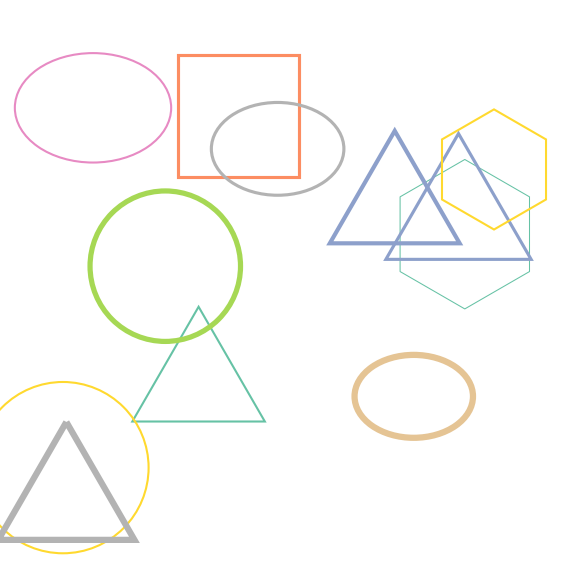[{"shape": "triangle", "thickness": 1, "radius": 0.66, "center": [0.344, 0.335]}, {"shape": "hexagon", "thickness": 0.5, "radius": 0.65, "center": [0.805, 0.594]}, {"shape": "square", "thickness": 1.5, "radius": 0.53, "center": [0.413, 0.798]}, {"shape": "triangle", "thickness": 2, "radius": 0.65, "center": [0.684, 0.643]}, {"shape": "triangle", "thickness": 1.5, "radius": 0.73, "center": [0.794, 0.623]}, {"shape": "oval", "thickness": 1, "radius": 0.68, "center": [0.161, 0.812]}, {"shape": "circle", "thickness": 2.5, "radius": 0.65, "center": [0.286, 0.538]}, {"shape": "circle", "thickness": 1, "radius": 0.74, "center": [0.109, 0.189]}, {"shape": "hexagon", "thickness": 1, "radius": 0.52, "center": [0.855, 0.706]}, {"shape": "oval", "thickness": 3, "radius": 0.51, "center": [0.716, 0.313]}, {"shape": "oval", "thickness": 1.5, "radius": 0.57, "center": [0.481, 0.741]}, {"shape": "triangle", "thickness": 3, "radius": 0.68, "center": [0.115, 0.132]}]